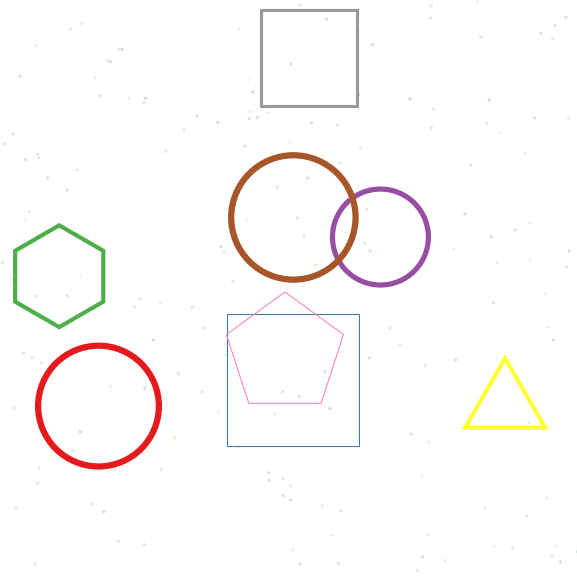[{"shape": "circle", "thickness": 3, "radius": 0.52, "center": [0.171, 0.296]}, {"shape": "square", "thickness": 0.5, "radius": 0.57, "center": [0.507, 0.341]}, {"shape": "hexagon", "thickness": 2, "radius": 0.44, "center": [0.103, 0.521]}, {"shape": "circle", "thickness": 2.5, "radius": 0.42, "center": [0.659, 0.589]}, {"shape": "triangle", "thickness": 2, "radius": 0.4, "center": [0.875, 0.299]}, {"shape": "circle", "thickness": 3, "radius": 0.54, "center": [0.508, 0.623]}, {"shape": "pentagon", "thickness": 0.5, "radius": 0.53, "center": [0.493, 0.387]}, {"shape": "square", "thickness": 1.5, "radius": 0.42, "center": [0.536, 0.899]}]